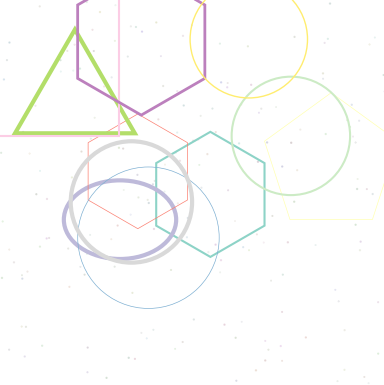[{"shape": "hexagon", "thickness": 1.5, "radius": 0.81, "center": [0.546, 0.495]}, {"shape": "pentagon", "thickness": 0.5, "radius": 0.91, "center": [0.86, 0.577]}, {"shape": "oval", "thickness": 3, "radius": 0.73, "center": [0.312, 0.429]}, {"shape": "hexagon", "thickness": 0.5, "radius": 0.74, "center": [0.358, 0.555]}, {"shape": "circle", "thickness": 0.5, "radius": 0.92, "center": [0.386, 0.383]}, {"shape": "triangle", "thickness": 3, "radius": 0.9, "center": [0.195, 0.744]}, {"shape": "square", "thickness": 1.5, "radius": 0.94, "center": [0.121, 0.836]}, {"shape": "circle", "thickness": 3, "radius": 0.79, "center": [0.341, 0.475]}, {"shape": "hexagon", "thickness": 2, "radius": 0.95, "center": [0.367, 0.892]}, {"shape": "circle", "thickness": 1.5, "radius": 0.77, "center": [0.756, 0.647]}, {"shape": "circle", "thickness": 1, "radius": 0.76, "center": [0.646, 0.898]}]